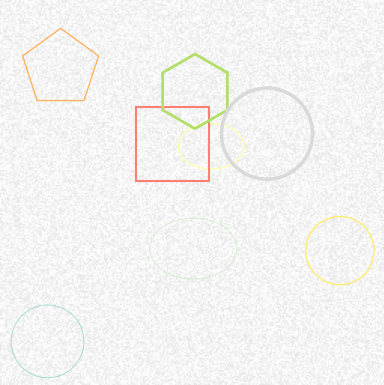[{"shape": "circle", "thickness": 0.5, "radius": 0.47, "center": [0.124, 0.113]}, {"shape": "oval", "thickness": 1, "radius": 0.43, "center": [0.548, 0.62]}, {"shape": "square", "thickness": 1.5, "radius": 0.48, "center": [0.447, 0.626]}, {"shape": "pentagon", "thickness": 1, "radius": 0.52, "center": [0.157, 0.823]}, {"shape": "hexagon", "thickness": 2, "radius": 0.48, "center": [0.506, 0.763]}, {"shape": "circle", "thickness": 2.5, "radius": 0.59, "center": [0.694, 0.653]}, {"shape": "oval", "thickness": 0.5, "radius": 0.57, "center": [0.502, 0.354]}, {"shape": "circle", "thickness": 1, "radius": 0.44, "center": [0.883, 0.349]}]